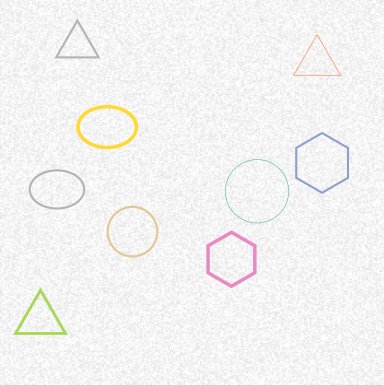[{"shape": "circle", "thickness": 0.5, "radius": 0.41, "center": [0.668, 0.503]}, {"shape": "triangle", "thickness": 0.5, "radius": 0.35, "center": [0.824, 0.84]}, {"shape": "hexagon", "thickness": 1.5, "radius": 0.39, "center": [0.837, 0.577]}, {"shape": "hexagon", "thickness": 2.5, "radius": 0.35, "center": [0.601, 0.327]}, {"shape": "triangle", "thickness": 2, "radius": 0.37, "center": [0.105, 0.171]}, {"shape": "oval", "thickness": 2.5, "radius": 0.38, "center": [0.278, 0.67]}, {"shape": "circle", "thickness": 1.5, "radius": 0.32, "center": [0.344, 0.398]}, {"shape": "triangle", "thickness": 1.5, "radius": 0.32, "center": [0.201, 0.883]}, {"shape": "oval", "thickness": 1.5, "radius": 0.35, "center": [0.148, 0.508]}]